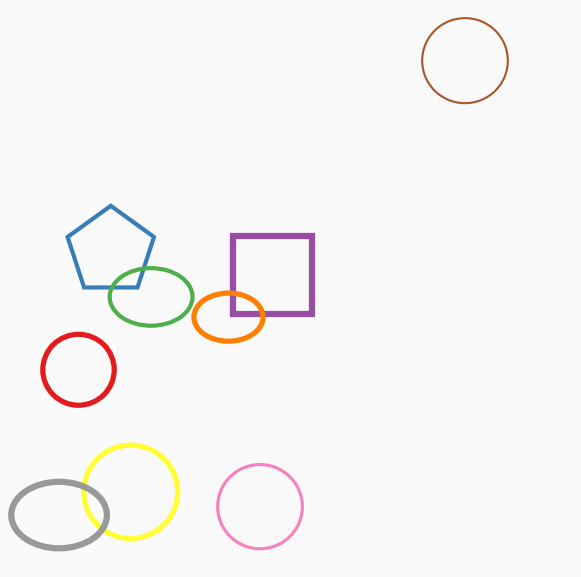[{"shape": "circle", "thickness": 2.5, "radius": 0.31, "center": [0.135, 0.359]}, {"shape": "pentagon", "thickness": 2, "radius": 0.39, "center": [0.191, 0.565]}, {"shape": "oval", "thickness": 2, "radius": 0.36, "center": [0.26, 0.485]}, {"shape": "square", "thickness": 3, "radius": 0.34, "center": [0.469, 0.523]}, {"shape": "oval", "thickness": 2.5, "radius": 0.3, "center": [0.393, 0.45]}, {"shape": "circle", "thickness": 2.5, "radius": 0.4, "center": [0.225, 0.148]}, {"shape": "circle", "thickness": 1, "radius": 0.37, "center": [0.8, 0.894]}, {"shape": "circle", "thickness": 1.5, "radius": 0.36, "center": [0.447, 0.122]}, {"shape": "oval", "thickness": 3, "radius": 0.41, "center": [0.102, 0.107]}]